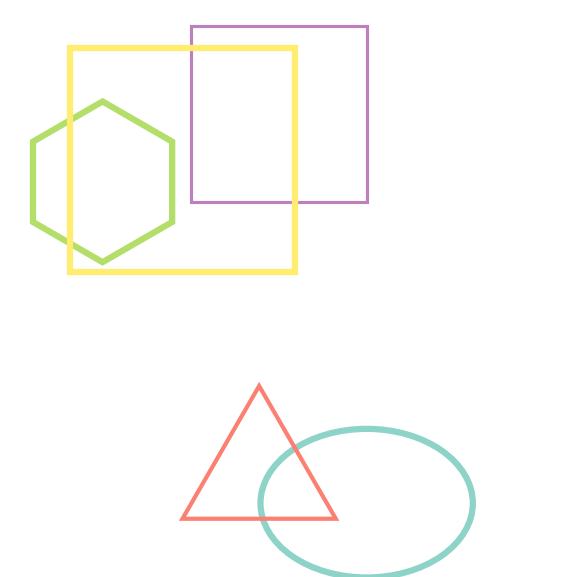[{"shape": "oval", "thickness": 3, "radius": 0.92, "center": [0.635, 0.128]}, {"shape": "triangle", "thickness": 2, "radius": 0.77, "center": [0.449, 0.178]}, {"shape": "hexagon", "thickness": 3, "radius": 0.7, "center": [0.178, 0.684]}, {"shape": "square", "thickness": 1.5, "radius": 0.76, "center": [0.483, 0.802]}, {"shape": "square", "thickness": 3, "radius": 0.97, "center": [0.316, 0.722]}]